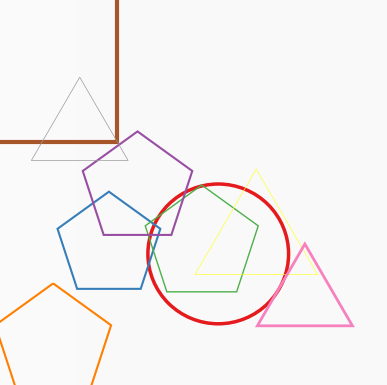[{"shape": "circle", "thickness": 2.5, "radius": 0.91, "center": [0.563, 0.341]}, {"shape": "pentagon", "thickness": 1.5, "radius": 0.7, "center": [0.281, 0.363]}, {"shape": "pentagon", "thickness": 1, "radius": 0.77, "center": [0.521, 0.366]}, {"shape": "pentagon", "thickness": 1.5, "radius": 0.74, "center": [0.355, 0.51]}, {"shape": "pentagon", "thickness": 1.5, "radius": 0.79, "center": [0.137, 0.107]}, {"shape": "triangle", "thickness": 0.5, "radius": 0.91, "center": [0.661, 0.378]}, {"shape": "square", "thickness": 3, "radius": 0.99, "center": [0.103, 0.83]}, {"shape": "triangle", "thickness": 2, "radius": 0.71, "center": [0.787, 0.225]}, {"shape": "triangle", "thickness": 0.5, "radius": 0.72, "center": [0.206, 0.655]}]